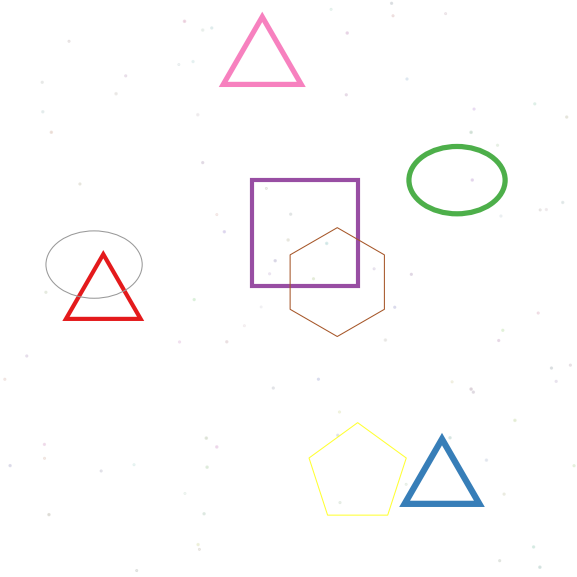[{"shape": "triangle", "thickness": 2, "radius": 0.37, "center": [0.179, 0.484]}, {"shape": "triangle", "thickness": 3, "radius": 0.37, "center": [0.765, 0.164]}, {"shape": "oval", "thickness": 2.5, "radius": 0.42, "center": [0.791, 0.687]}, {"shape": "square", "thickness": 2, "radius": 0.46, "center": [0.528, 0.595]}, {"shape": "pentagon", "thickness": 0.5, "radius": 0.44, "center": [0.619, 0.179]}, {"shape": "hexagon", "thickness": 0.5, "radius": 0.47, "center": [0.584, 0.511]}, {"shape": "triangle", "thickness": 2.5, "radius": 0.39, "center": [0.454, 0.892]}, {"shape": "oval", "thickness": 0.5, "radius": 0.42, "center": [0.163, 0.541]}]